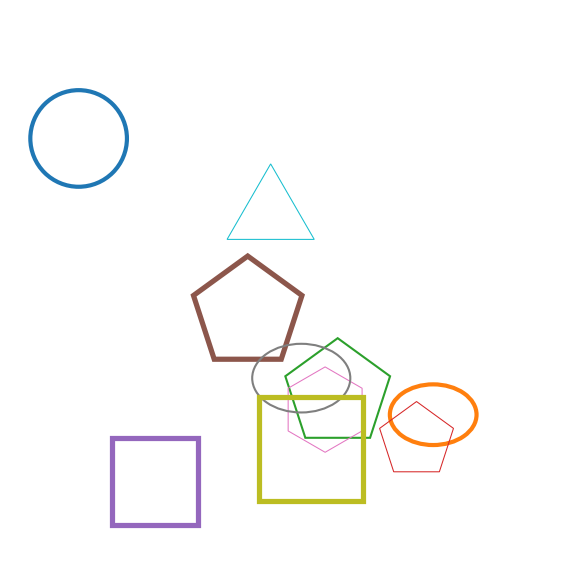[{"shape": "circle", "thickness": 2, "radius": 0.42, "center": [0.136, 0.759]}, {"shape": "oval", "thickness": 2, "radius": 0.38, "center": [0.75, 0.281]}, {"shape": "pentagon", "thickness": 1, "radius": 0.48, "center": [0.585, 0.318]}, {"shape": "pentagon", "thickness": 0.5, "radius": 0.34, "center": [0.721, 0.237]}, {"shape": "square", "thickness": 2.5, "radius": 0.38, "center": [0.268, 0.165]}, {"shape": "pentagon", "thickness": 2.5, "radius": 0.49, "center": [0.429, 0.457]}, {"shape": "hexagon", "thickness": 0.5, "radius": 0.37, "center": [0.563, 0.29]}, {"shape": "oval", "thickness": 1, "radius": 0.42, "center": [0.522, 0.344]}, {"shape": "square", "thickness": 2.5, "radius": 0.45, "center": [0.539, 0.222]}, {"shape": "triangle", "thickness": 0.5, "radius": 0.44, "center": [0.469, 0.628]}]